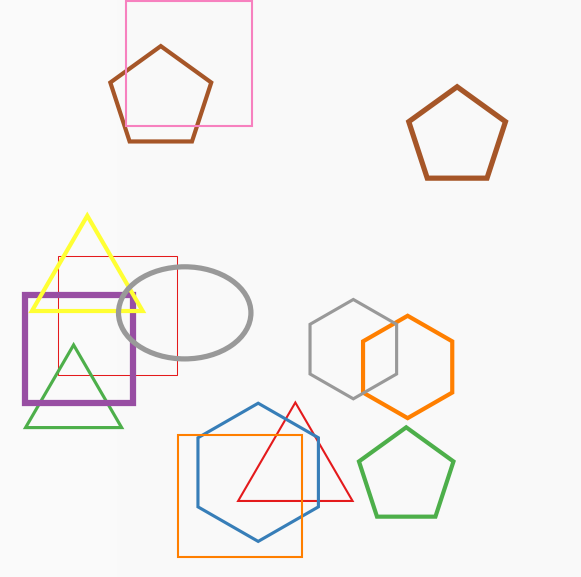[{"shape": "triangle", "thickness": 1, "radius": 0.57, "center": [0.508, 0.188]}, {"shape": "square", "thickness": 0.5, "radius": 0.51, "center": [0.203, 0.453]}, {"shape": "hexagon", "thickness": 1.5, "radius": 0.6, "center": [0.444, 0.181]}, {"shape": "triangle", "thickness": 1.5, "radius": 0.48, "center": [0.127, 0.306]}, {"shape": "pentagon", "thickness": 2, "radius": 0.43, "center": [0.699, 0.174]}, {"shape": "square", "thickness": 3, "radius": 0.47, "center": [0.136, 0.394]}, {"shape": "hexagon", "thickness": 2, "radius": 0.44, "center": [0.701, 0.364]}, {"shape": "square", "thickness": 1, "radius": 0.53, "center": [0.413, 0.14]}, {"shape": "triangle", "thickness": 2, "radius": 0.55, "center": [0.15, 0.516]}, {"shape": "pentagon", "thickness": 2, "radius": 0.46, "center": [0.277, 0.828]}, {"shape": "pentagon", "thickness": 2.5, "radius": 0.44, "center": [0.786, 0.761]}, {"shape": "square", "thickness": 1, "radius": 0.54, "center": [0.325, 0.889]}, {"shape": "oval", "thickness": 2.5, "radius": 0.57, "center": [0.318, 0.457]}, {"shape": "hexagon", "thickness": 1.5, "radius": 0.43, "center": [0.608, 0.395]}]